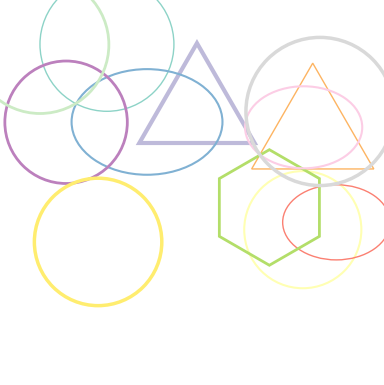[{"shape": "circle", "thickness": 1, "radius": 0.87, "center": [0.278, 0.885]}, {"shape": "circle", "thickness": 1.5, "radius": 0.76, "center": [0.786, 0.403]}, {"shape": "triangle", "thickness": 3, "radius": 0.86, "center": [0.512, 0.715]}, {"shape": "oval", "thickness": 1, "radius": 0.7, "center": [0.874, 0.423]}, {"shape": "oval", "thickness": 1.5, "radius": 0.98, "center": [0.382, 0.683]}, {"shape": "triangle", "thickness": 1, "radius": 0.92, "center": [0.812, 0.653]}, {"shape": "hexagon", "thickness": 2, "radius": 0.75, "center": [0.7, 0.461]}, {"shape": "oval", "thickness": 1.5, "radius": 0.76, "center": [0.789, 0.669]}, {"shape": "circle", "thickness": 2.5, "radius": 0.96, "center": [0.831, 0.71]}, {"shape": "circle", "thickness": 2, "radius": 0.8, "center": [0.172, 0.682]}, {"shape": "circle", "thickness": 2, "radius": 0.89, "center": [0.104, 0.884]}, {"shape": "circle", "thickness": 2.5, "radius": 0.83, "center": [0.255, 0.372]}]